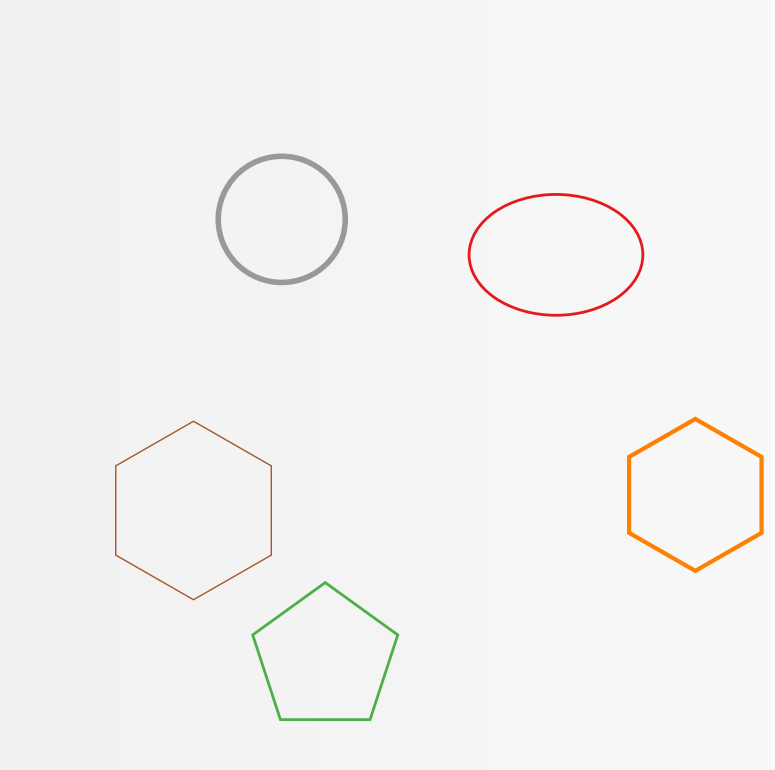[{"shape": "oval", "thickness": 1, "radius": 0.56, "center": [0.717, 0.669]}, {"shape": "pentagon", "thickness": 1, "radius": 0.49, "center": [0.42, 0.145]}, {"shape": "hexagon", "thickness": 1.5, "radius": 0.49, "center": [0.897, 0.357]}, {"shape": "hexagon", "thickness": 0.5, "radius": 0.58, "center": [0.25, 0.337]}, {"shape": "circle", "thickness": 2, "radius": 0.41, "center": [0.364, 0.715]}]